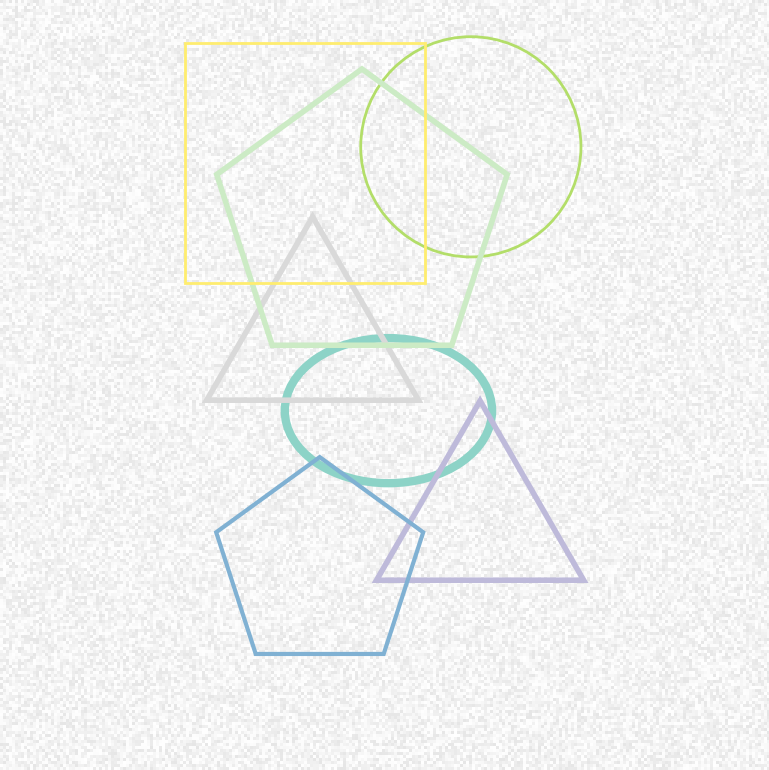[{"shape": "oval", "thickness": 3, "radius": 0.67, "center": [0.504, 0.467]}, {"shape": "triangle", "thickness": 2, "radius": 0.78, "center": [0.623, 0.324]}, {"shape": "pentagon", "thickness": 1.5, "radius": 0.71, "center": [0.415, 0.265]}, {"shape": "circle", "thickness": 1, "radius": 0.72, "center": [0.611, 0.809]}, {"shape": "triangle", "thickness": 2, "radius": 0.79, "center": [0.406, 0.56]}, {"shape": "pentagon", "thickness": 2, "radius": 0.99, "center": [0.47, 0.712]}, {"shape": "square", "thickness": 1, "radius": 0.78, "center": [0.396, 0.788]}]